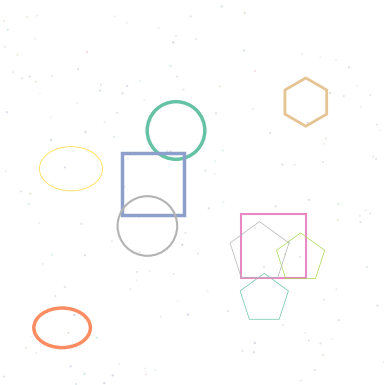[{"shape": "circle", "thickness": 2.5, "radius": 0.37, "center": [0.457, 0.661]}, {"shape": "pentagon", "thickness": 0.5, "radius": 0.33, "center": [0.686, 0.224]}, {"shape": "oval", "thickness": 2.5, "radius": 0.37, "center": [0.161, 0.149]}, {"shape": "square", "thickness": 2.5, "radius": 0.41, "center": [0.397, 0.523]}, {"shape": "square", "thickness": 1.5, "radius": 0.42, "center": [0.711, 0.36]}, {"shape": "pentagon", "thickness": 0.5, "radius": 0.33, "center": [0.781, 0.329]}, {"shape": "oval", "thickness": 0.5, "radius": 0.41, "center": [0.184, 0.562]}, {"shape": "hexagon", "thickness": 2, "radius": 0.31, "center": [0.794, 0.735]}, {"shape": "pentagon", "thickness": 0.5, "radius": 0.4, "center": [0.674, 0.344]}, {"shape": "circle", "thickness": 1.5, "radius": 0.39, "center": [0.383, 0.413]}]